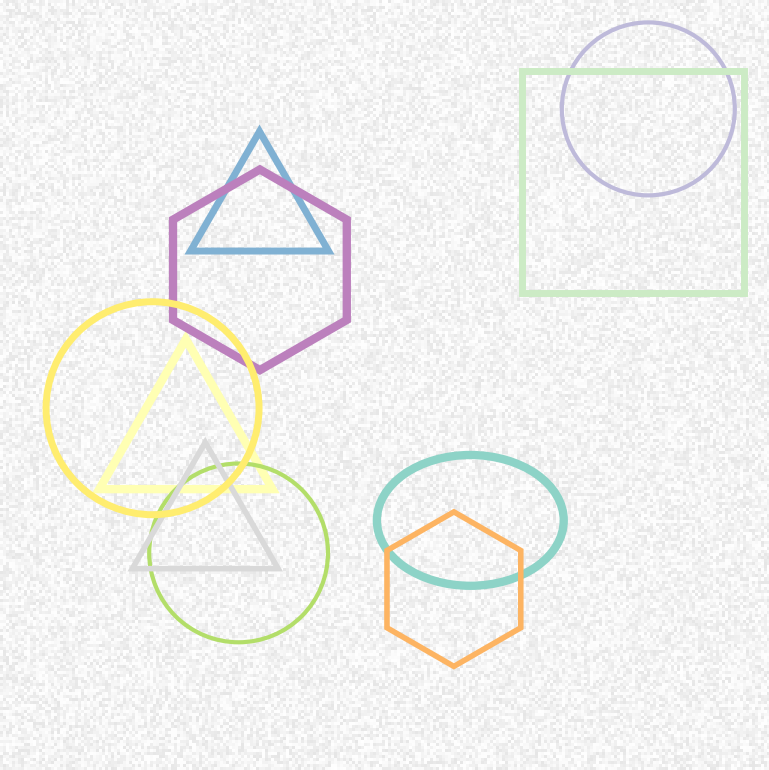[{"shape": "oval", "thickness": 3, "radius": 0.61, "center": [0.611, 0.324]}, {"shape": "triangle", "thickness": 3, "radius": 0.65, "center": [0.241, 0.43]}, {"shape": "circle", "thickness": 1.5, "radius": 0.56, "center": [0.842, 0.859]}, {"shape": "triangle", "thickness": 2.5, "radius": 0.52, "center": [0.337, 0.726]}, {"shape": "hexagon", "thickness": 2, "radius": 0.5, "center": [0.589, 0.235]}, {"shape": "circle", "thickness": 1.5, "radius": 0.58, "center": [0.31, 0.282]}, {"shape": "triangle", "thickness": 2, "radius": 0.55, "center": [0.267, 0.316]}, {"shape": "hexagon", "thickness": 3, "radius": 0.65, "center": [0.338, 0.65]}, {"shape": "square", "thickness": 2.5, "radius": 0.72, "center": [0.822, 0.764]}, {"shape": "circle", "thickness": 2.5, "radius": 0.69, "center": [0.198, 0.47]}]